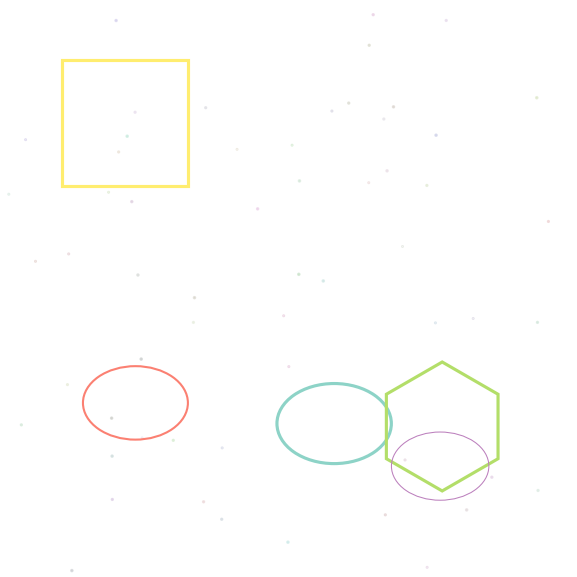[{"shape": "oval", "thickness": 1.5, "radius": 0.5, "center": [0.579, 0.266]}, {"shape": "oval", "thickness": 1, "radius": 0.45, "center": [0.235, 0.301]}, {"shape": "hexagon", "thickness": 1.5, "radius": 0.56, "center": [0.766, 0.261]}, {"shape": "oval", "thickness": 0.5, "radius": 0.42, "center": [0.762, 0.192]}, {"shape": "square", "thickness": 1.5, "radius": 0.55, "center": [0.216, 0.786]}]